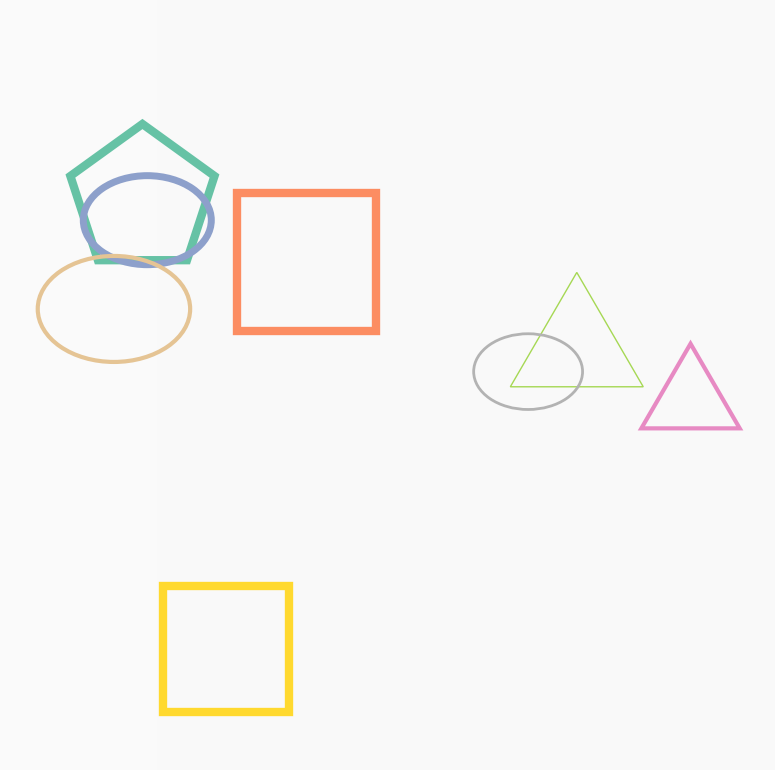[{"shape": "pentagon", "thickness": 3, "radius": 0.49, "center": [0.184, 0.741]}, {"shape": "square", "thickness": 3, "radius": 0.45, "center": [0.395, 0.66]}, {"shape": "oval", "thickness": 2.5, "radius": 0.41, "center": [0.19, 0.714]}, {"shape": "triangle", "thickness": 1.5, "radius": 0.37, "center": [0.891, 0.48]}, {"shape": "triangle", "thickness": 0.5, "radius": 0.49, "center": [0.744, 0.547]}, {"shape": "square", "thickness": 3, "radius": 0.41, "center": [0.292, 0.157]}, {"shape": "oval", "thickness": 1.5, "radius": 0.49, "center": [0.147, 0.599]}, {"shape": "oval", "thickness": 1, "radius": 0.35, "center": [0.681, 0.517]}]